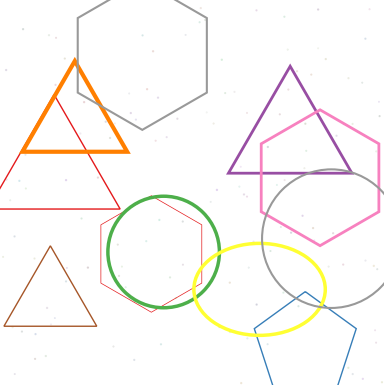[{"shape": "triangle", "thickness": 1, "radius": 0.99, "center": [0.14, 0.556]}, {"shape": "hexagon", "thickness": 0.5, "radius": 0.76, "center": [0.393, 0.34]}, {"shape": "pentagon", "thickness": 1, "radius": 0.7, "center": [0.793, 0.103]}, {"shape": "circle", "thickness": 2.5, "radius": 0.72, "center": [0.425, 0.345]}, {"shape": "triangle", "thickness": 2, "radius": 0.93, "center": [0.754, 0.643]}, {"shape": "triangle", "thickness": 3, "radius": 0.79, "center": [0.194, 0.684]}, {"shape": "oval", "thickness": 2.5, "radius": 0.85, "center": [0.674, 0.248]}, {"shape": "triangle", "thickness": 1, "radius": 0.7, "center": [0.131, 0.222]}, {"shape": "hexagon", "thickness": 2, "radius": 0.88, "center": [0.831, 0.538]}, {"shape": "hexagon", "thickness": 1.5, "radius": 0.97, "center": [0.37, 0.856]}, {"shape": "circle", "thickness": 1.5, "radius": 0.9, "center": [0.861, 0.38]}]